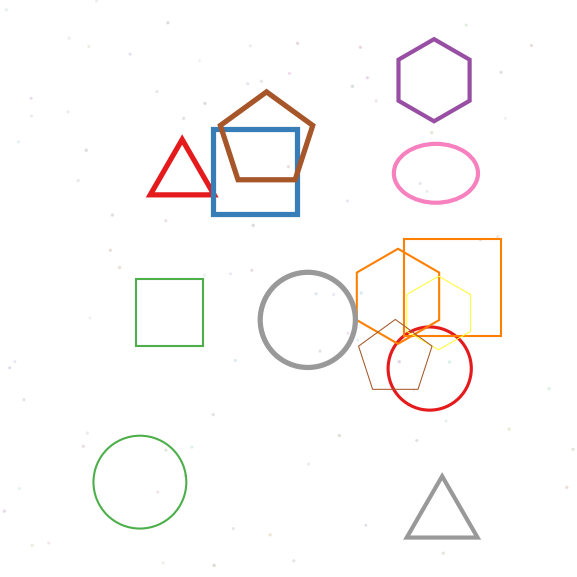[{"shape": "circle", "thickness": 1.5, "radius": 0.36, "center": [0.744, 0.361]}, {"shape": "triangle", "thickness": 2.5, "radius": 0.32, "center": [0.315, 0.694]}, {"shape": "square", "thickness": 2.5, "radius": 0.37, "center": [0.442, 0.702]}, {"shape": "square", "thickness": 1, "radius": 0.29, "center": [0.294, 0.458]}, {"shape": "circle", "thickness": 1, "radius": 0.4, "center": [0.242, 0.164]}, {"shape": "hexagon", "thickness": 2, "radius": 0.36, "center": [0.752, 0.86]}, {"shape": "hexagon", "thickness": 1, "radius": 0.41, "center": [0.689, 0.486]}, {"shape": "square", "thickness": 1, "radius": 0.42, "center": [0.784, 0.501]}, {"shape": "hexagon", "thickness": 0.5, "radius": 0.32, "center": [0.76, 0.457]}, {"shape": "pentagon", "thickness": 0.5, "radius": 0.33, "center": [0.685, 0.379]}, {"shape": "pentagon", "thickness": 2.5, "radius": 0.42, "center": [0.462, 0.756]}, {"shape": "oval", "thickness": 2, "radius": 0.36, "center": [0.755, 0.699]}, {"shape": "circle", "thickness": 2.5, "radius": 0.41, "center": [0.533, 0.445]}, {"shape": "triangle", "thickness": 2, "radius": 0.35, "center": [0.766, 0.104]}]